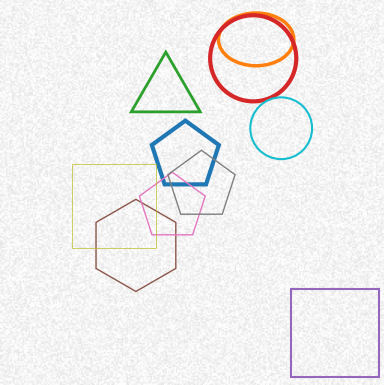[{"shape": "pentagon", "thickness": 3, "radius": 0.46, "center": [0.481, 0.595]}, {"shape": "oval", "thickness": 2.5, "radius": 0.49, "center": [0.665, 0.898]}, {"shape": "triangle", "thickness": 2, "radius": 0.52, "center": [0.431, 0.761]}, {"shape": "circle", "thickness": 3, "radius": 0.56, "center": [0.658, 0.849]}, {"shape": "square", "thickness": 1.5, "radius": 0.57, "center": [0.869, 0.136]}, {"shape": "hexagon", "thickness": 1, "radius": 0.6, "center": [0.353, 0.363]}, {"shape": "pentagon", "thickness": 1, "radius": 0.45, "center": [0.448, 0.463]}, {"shape": "pentagon", "thickness": 1, "radius": 0.46, "center": [0.523, 0.518]}, {"shape": "square", "thickness": 0.5, "radius": 0.55, "center": [0.295, 0.465]}, {"shape": "circle", "thickness": 1.5, "radius": 0.4, "center": [0.73, 0.667]}]